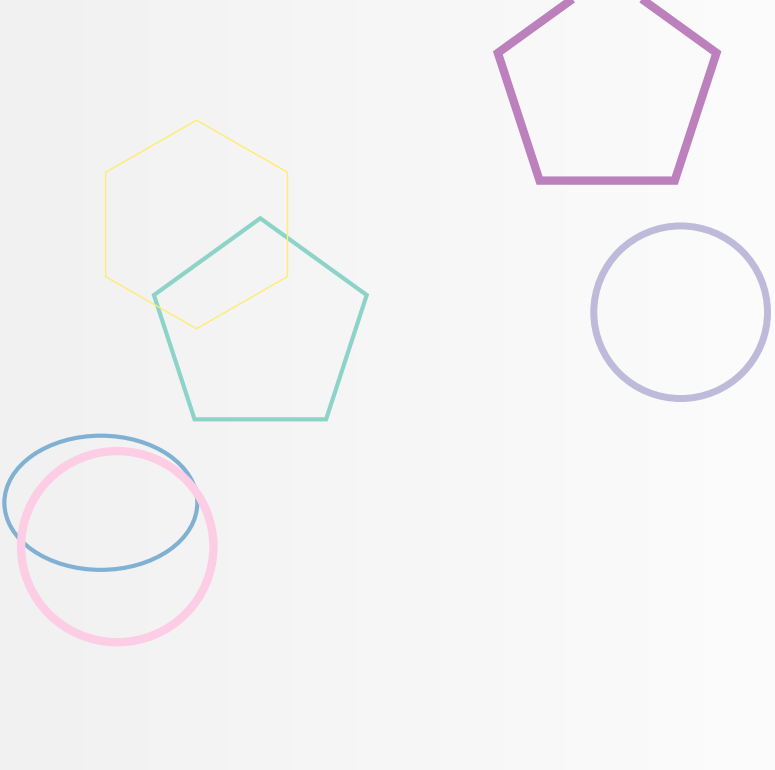[{"shape": "pentagon", "thickness": 1.5, "radius": 0.72, "center": [0.336, 0.572]}, {"shape": "circle", "thickness": 2.5, "radius": 0.56, "center": [0.878, 0.595]}, {"shape": "oval", "thickness": 1.5, "radius": 0.62, "center": [0.13, 0.347]}, {"shape": "circle", "thickness": 3, "radius": 0.62, "center": [0.151, 0.29]}, {"shape": "pentagon", "thickness": 3, "radius": 0.74, "center": [0.783, 0.885]}, {"shape": "hexagon", "thickness": 0.5, "radius": 0.68, "center": [0.254, 0.709]}]